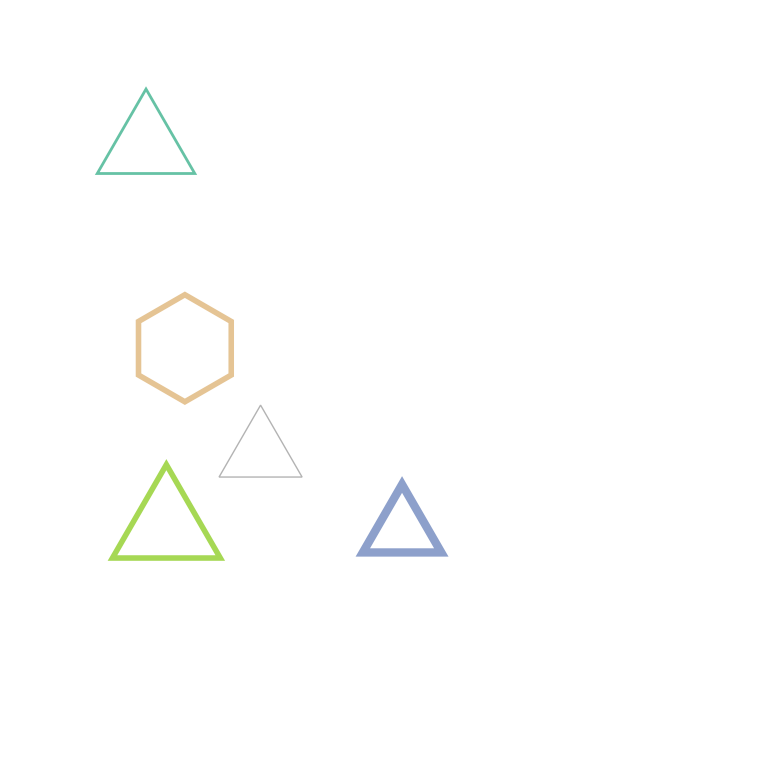[{"shape": "triangle", "thickness": 1, "radius": 0.37, "center": [0.19, 0.811]}, {"shape": "triangle", "thickness": 3, "radius": 0.29, "center": [0.522, 0.312]}, {"shape": "triangle", "thickness": 2, "radius": 0.4, "center": [0.216, 0.316]}, {"shape": "hexagon", "thickness": 2, "radius": 0.35, "center": [0.24, 0.548]}, {"shape": "triangle", "thickness": 0.5, "radius": 0.31, "center": [0.338, 0.412]}]